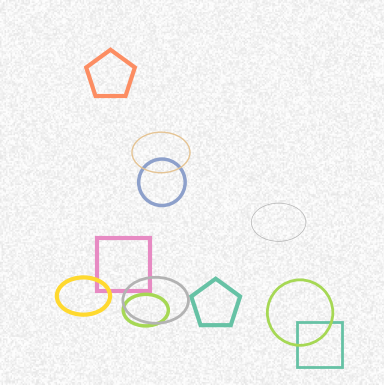[{"shape": "pentagon", "thickness": 3, "radius": 0.33, "center": [0.56, 0.209]}, {"shape": "square", "thickness": 2, "radius": 0.29, "center": [0.83, 0.104]}, {"shape": "pentagon", "thickness": 3, "radius": 0.33, "center": [0.287, 0.804]}, {"shape": "circle", "thickness": 2.5, "radius": 0.3, "center": [0.421, 0.527]}, {"shape": "square", "thickness": 3, "radius": 0.35, "center": [0.321, 0.313]}, {"shape": "circle", "thickness": 2, "radius": 0.43, "center": [0.779, 0.188]}, {"shape": "oval", "thickness": 2.5, "radius": 0.29, "center": [0.379, 0.195]}, {"shape": "oval", "thickness": 3, "radius": 0.35, "center": [0.217, 0.231]}, {"shape": "oval", "thickness": 1, "radius": 0.38, "center": [0.418, 0.604]}, {"shape": "oval", "thickness": 0.5, "radius": 0.35, "center": [0.724, 0.423]}, {"shape": "oval", "thickness": 2, "radius": 0.43, "center": [0.404, 0.22]}]